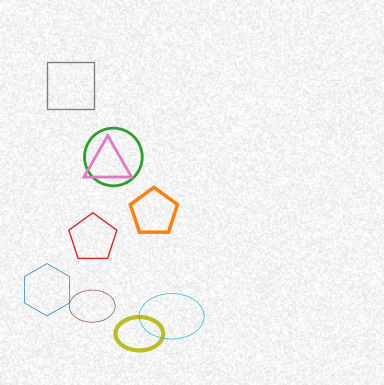[{"shape": "hexagon", "thickness": 0.5, "radius": 0.34, "center": [0.122, 0.247]}, {"shape": "pentagon", "thickness": 2.5, "radius": 0.32, "center": [0.4, 0.449]}, {"shape": "circle", "thickness": 2, "radius": 0.37, "center": [0.294, 0.592]}, {"shape": "pentagon", "thickness": 1, "radius": 0.33, "center": [0.241, 0.382]}, {"shape": "oval", "thickness": 0.5, "radius": 0.3, "center": [0.24, 0.205]}, {"shape": "triangle", "thickness": 2, "radius": 0.36, "center": [0.28, 0.576]}, {"shape": "square", "thickness": 1, "radius": 0.3, "center": [0.183, 0.779]}, {"shape": "oval", "thickness": 3, "radius": 0.31, "center": [0.362, 0.133]}, {"shape": "oval", "thickness": 0.5, "radius": 0.42, "center": [0.446, 0.178]}]